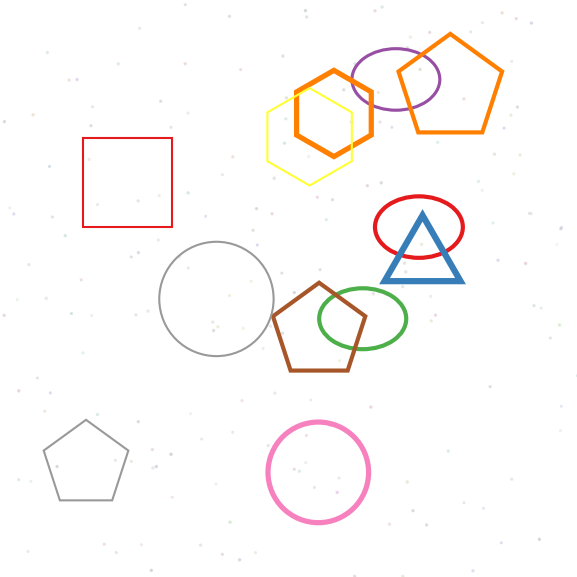[{"shape": "square", "thickness": 1, "radius": 0.38, "center": [0.221, 0.684]}, {"shape": "oval", "thickness": 2, "radius": 0.38, "center": [0.725, 0.606]}, {"shape": "triangle", "thickness": 3, "radius": 0.38, "center": [0.732, 0.55]}, {"shape": "oval", "thickness": 2, "radius": 0.38, "center": [0.628, 0.447]}, {"shape": "oval", "thickness": 1.5, "radius": 0.38, "center": [0.685, 0.862]}, {"shape": "pentagon", "thickness": 2, "radius": 0.47, "center": [0.78, 0.846]}, {"shape": "hexagon", "thickness": 2.5, "radius": 0.37, "center": [0.578, 0.803]}, {"shape": "hexagon", "thickness": 1, "radius": 0.42, "center": [0.536, 0.762]}, {"shape": "pentagon", "thickness": 2, "radius": 0.42, "center": [0.553, 0.425]}, {"shape": "circle", "thickness": 2.5, "radius": 0.44, "center": [0.551, 0.181]}, {"shape": "circle", "thickness": 1, "radius": 0.49, "center": [0.375, 0.481]}, {"shape": "pentagon", "thickness": 1, "radius": 0.39, "center": [0.149, 0.195]}]